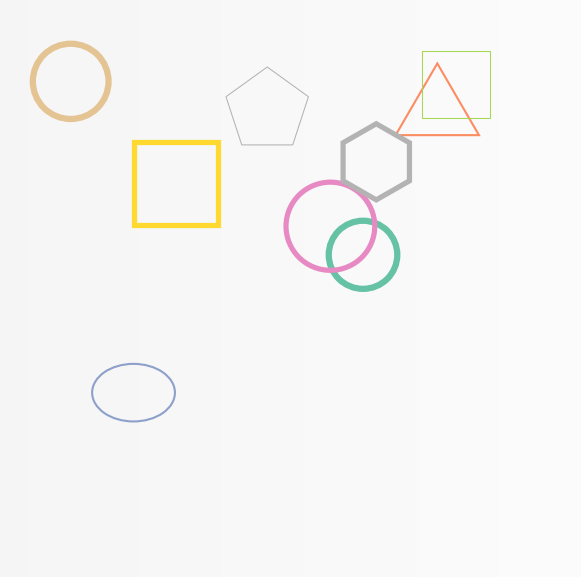[{"shape": "circle", "thickness": 3, "radius": 0.29, "center": [0.625, 0.558]}, {"shape": "triangle", "thickness": 1, "radius": 0.41, "center": [0.752, 0.807]}, {"shape": "oval", "thickness": 1, "radius": 0.36, "center": [0.23, 0.319]}, {"shape": "circle", "thickness": 2.5, "radius": 0.38, "center": [0.568, 0.607]}, {"shape": "square", "thickness": 0.5, "radius": 0.29, "center": [0.784, 0.853]}, {"shape": "square", "thickness": 2.5, "radius": 0.36, "center": [0.303, 0.681]}, {"shape": "circle", "thickness": 3, "radius": 0.33, "center": [0.122, 0.858]}, {"shape": "hexagon", "thickness": 2.5, "radius": 0.33, "center": [0.647, 0.719]}, {"shape": "pentagon", "thickness": 0.5, "radius": 0.37, "center": [0.46, 0.809]}]